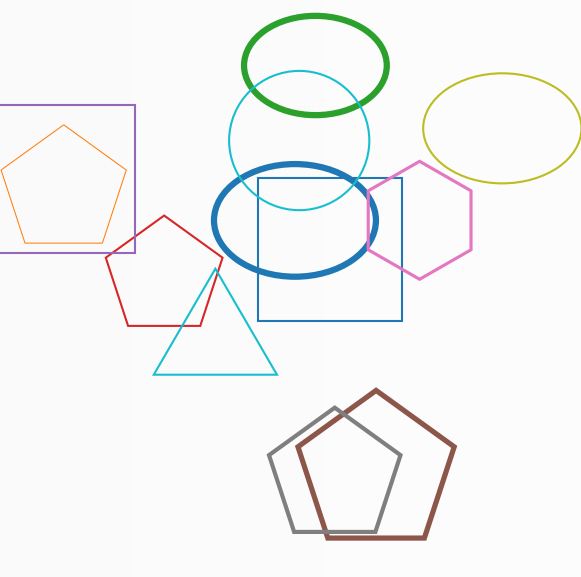[{"shape": "square", "thickness": 1, "radius": 0.62, "center": [0.567, 0.567]}, {"shape": "oval", "thickness": 3, "radius": 0.7, "center": [0.507, 0.618]}, {"shape": "pentagon", "thickness": 0.5, "radius": 0.57, "center": [0.11, 0.67]}, {"shape": "oval", "thickness": 3, "radius": 0.61, "center": [0.543, 0.886]}, {"shape": "pentagon", "thickness": 1, "radius": 0.53, "center": [0.282, 0.52]}, {"shape": "square", "thickness": 1, "radius": 0.64, "center": [0.103, 0.689]}, {"shape": "pentagon", "thickness": 2.5, "radius": 0.71, "center": [0.647, 0.182]}, {"shape": "hexagon", "thickness": 1.5, "radius": 0.51, "center": [0.722, 0.618]}, {"shape": "pentagon", "thickness": 2, "radius": 0.59, "center": [0.576, 0.174]}, {"shape": "oval", "thickness": 1, "radius": 0.68, "center": [0.864, 0.777]}, {"shape": "circle", "thickness": 1, "radius": 0.6, "center": [0.515, 0.756]}, {"shape": "triangle", "thickness": 1, "radius": 0.61, "center": [0.371, 0.411]}]